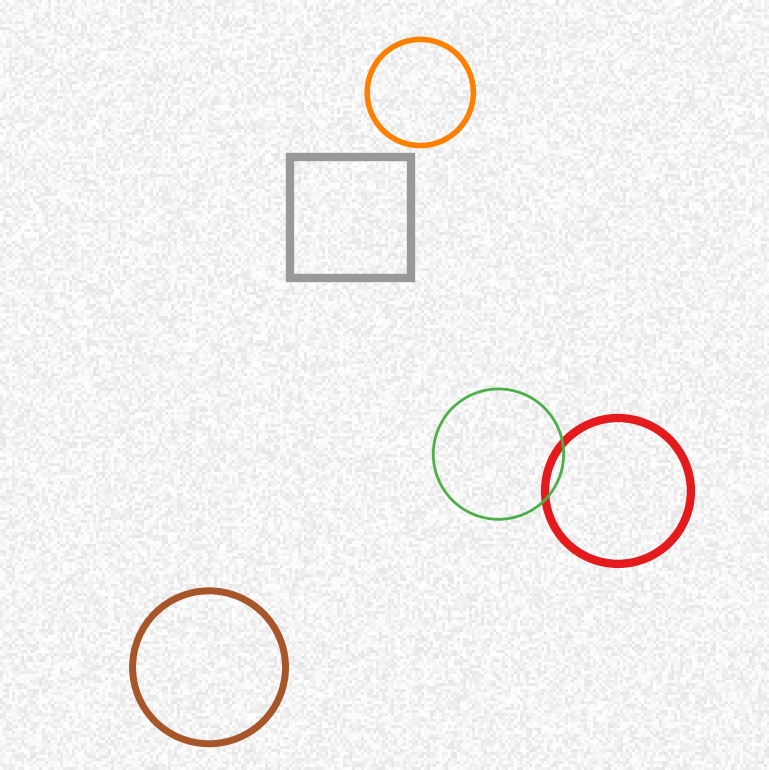[{"shape": "circle", "thickness": 3, "radius": 0.47, "center": [0.803, 0.362]}, {"shape": "circle", "thickness": 1, "radius": 0.42, "center": [0.647, 0.41]}, {"shape": "circle", "thickness": 2, "radius": 0.34, "center": [0.546, 0.88]}, {"shape": "circle", "thickness": 2.5, "radius": 0.5, "center": [0.271, 0.133]}, {"shape": "square", "thickness": 3, "radius": 0.39, "center": [0.455, 0.718]}]